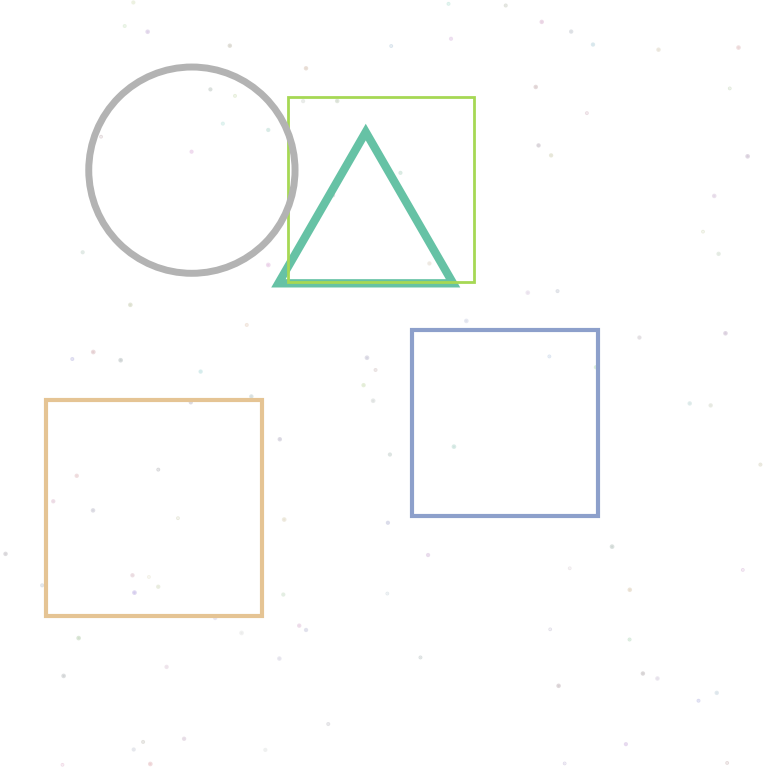[{"shape": "triangle", "thickness": 3, "radius": 0.65, "center": [0.475, 0.698]}, {"shape": "square", "thickness": 1.5, "radius": 0.6, "center": [0.656, 0.45]}, {"shape": "square", "thickness": 1, "radius": 0.6, "center": [0.495, 0.754]}, {"shape": "square", "thickness": 1.5, "radius": 0.7, "center": [0.2, 0.34]}, {"shape": "circle", "thickness": 2.5, "radius": 0.67, "center": [0.249, 0.779]}]